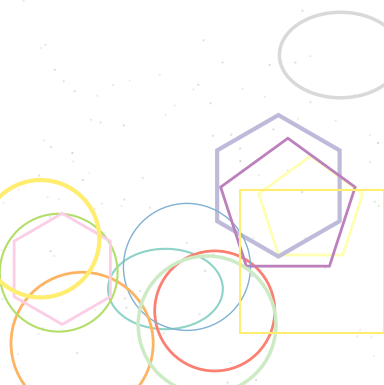[{"shape": "oval", "thickness": 1.5, "radius": 0.75, "center": [0.43, 0.249]}, {"shape": "pentagon", "thickness": 2, "radius": 0.71, "center": [0.807, 0.453]}, {"shape": "hexagon", "thickness": 3, "radius": 0.92, "center": [0.723, 0.517]}, {"shape": "circle", "thickness": 2, "radius": 0.78, "center": [0.558, 0.192]}, {"shape": "circle", "thickness": 1, "radius": 0.82, "center": [0.486, 0.307]}, {"shape": "circle", "thickness": 2, "radius": 0.92, "center": [0.213, 0.108]}, {"shape": "circle", "thickness": 1.5, "radius": 0.76, "center": [0.152, 0.292]}, {"shape": "hexagon", "thickness": 2, "radius": 0.72, "center": [0.162, 0.302]}, {"shape": "oval", "thickness": 2.5, "radius": 0.79, "center": [0.884, 0.857]}, {"shape": "pentagon", "thickness": 2, "radius": 0.92, "center": [0.748, 0.457]}, {"shape": "circle", "thickness": 2.5, "radius": 0.89, "center": [0.538, 0.156]}, {"shape": "square", "thickness": 1.5, "radius": 0.93, "center": [0.811, 0.321]}, {"shape": "circle", "thickness": 3, "radius": 0.76, "center": [0.106, 0.38]}]